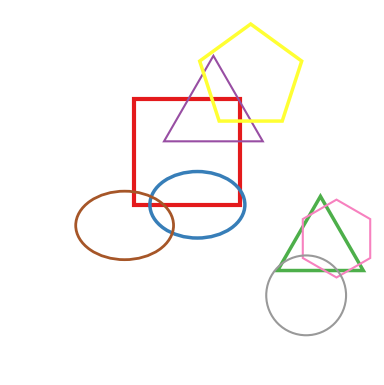[{"shape": "square", "thickness": 3, "radius": 0.68, "center": [0.486, 0.606]}, {"shape": "oval", "thickness": 2.5, "radius": 0.62, "center": [0.513, 0.468]}, {"shape": "triangle", "thickness": 2.5, "radius": 0.64, "center": [0.832, 0.362]}, {"shape": "triangle", "thickness": 1.5, "radius": 0.74, "center": [0.554, 0.707]}, {"shape": "pentagon", "thickness": 2.5, "radius": 0.7, "center": [0.651, 0.798]}, {"shape": "oval", "thickness": 2, "radius": 0.64, "center": [0.324, 0.414]}, {"shape": "hexagon", "thickness": 1.5, "radius": 0.51, "center": [0.874, 0.38]}, {"shape": "circle", "thickness": 1.5, "radius": 0.52, "center": [0.795, 0.233]}]